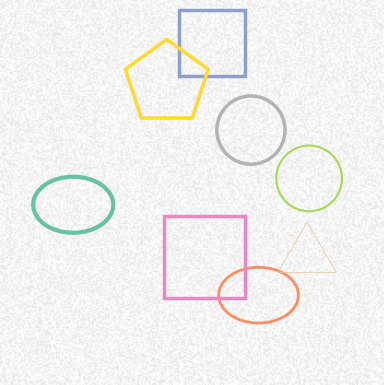[{"shape": "oval", "thickness": 3, "radius": 0.52, "center": [0.19, 0.468]}, {"shape": "oval", "thickness": 2, "radius": 0.52, "center": [0.672, 0.233]}, {"shape": "square", "thickness": 2.5, "radius": 0.43, "center": [0.551, 0.888]}, {"shape": "square", "thickness": 2.5, "radius": 0.53, "center": [0.532, 0.332]}, {"shape": "circle", "thickness": 1.5, "radius": 0.43, "center": [0.803, 0.537]}, {"shape": "pentagon", "thickness": 2.5, "radius": 0.56, "center": [0.433, 0.785]}, {"shape": "triangle", "thickness": 0.5, "radius": 0.44, "center": [0.798, 0.336]}, {"shape": "circle", "thickness": 2.5, "radius": 0.44, "center": [0.652, 0.662]}]